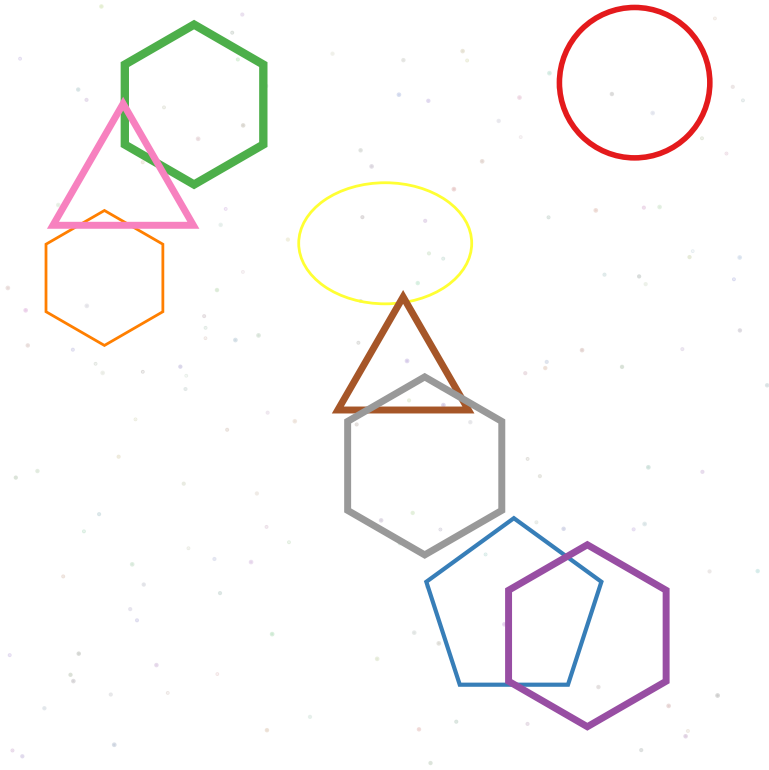[{"shape": "circle", "thickness": 2, "radius": 0.49, "center": [0.824, 0.893]}, {"shape": "pentagon", "thickness": 1.5, "radius": 0.6, "center": [0.667, 0.207]}, {"shape": "hexagon", "thickness": 3, "radius": 0.52, "center": [0.252, 0.864]}, {"shape": "hexagon", "thickness": 2.5, "radius": 0.59, "center": [0.763, 0.174]}, {"shape": "hexagon", "thickness": 1, "radius": 0.44, "center": [0.136, 0.639]}, {"shape": "oval", "thickness": 1, "radius": 0.56, "center": [0.5, 0.684]}, {"shape": "triangle", "thickness": 2.5, "radius": 0.49, "center": [0.524, 0.516]}, {"shape": "triangle", "thickness": 2.5, "radius": 0.53, "center": [0.16, 0.76]}, {"shape": "hexagon", "thickness": 2.5, "radius": 0.58, "center": [0.552, 0.395]}]